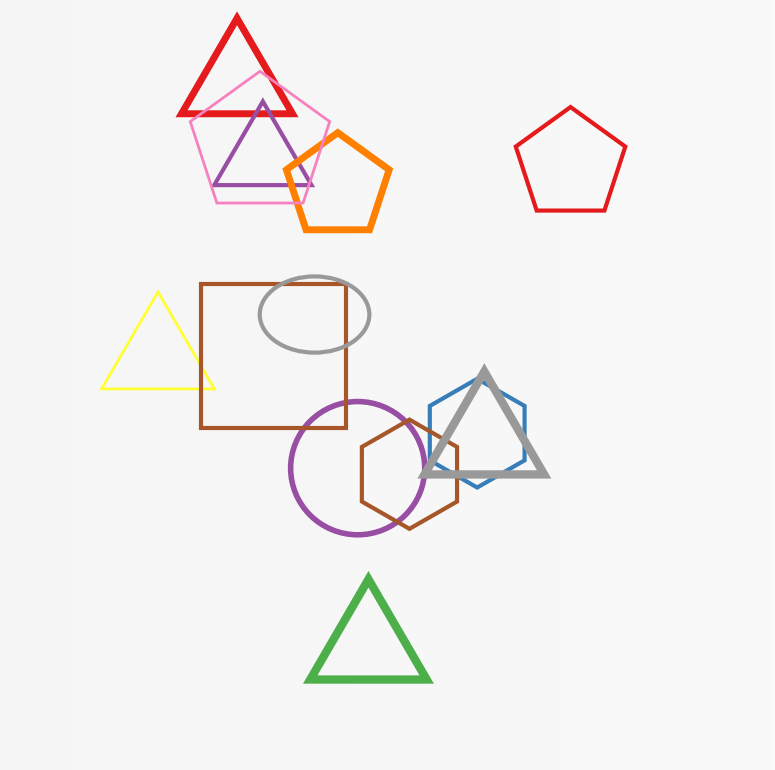[{"shape": "pentagon", "thickness": 1.5, "radius": 0.37, "center": [0.736, 0.787]}, {"shape": "triangle", "thickness": 2.5, "radius": 0.41, "center": [0.306, 0.894]}, {"shape": "hexagon", "thickness": 1.5, "radius": 0.35, "center": [0.616, 0.437]}, {"shape": "triangle", "thickness": 3, "radius": 0.43, "center": [0.475, 0.161]}, {"shape": "triangle", "thickness": 1.5, "radius": 0.36, "center": [0.339, 0.796]}, {"shape": "circle", "thickness": 2, "radius": 0.43, "center": [0.462, 0.392]}, {"shape": "pentagon", "thickness": 2.5, "radius": 0.35, "center": [0.436, 0.758]}, {"shape": "triangle", "thickness": 1, "radius": 0.42, "center": [0.204, 0.537]}, {"shape": "hexagon", "thickness": 1.5, "radius": 0.35, "center": [0.528, 0.384]}, {"shape": "square", "thickness": 1.5, "radius": 0.47, "center": [0.353, 0.538]}, {"shape": "pentagon", "thickness": 1, "radius": 0.47, "center": [0.335, 0.813]}, {"shape": "oval", "thickness": 1.5, "radius": 0.35, "center": [0.406, 0.592]}, {"shape": "triangle", "thickness": 3, "radius": 0.45, "center": [0.625, 0.428]}]